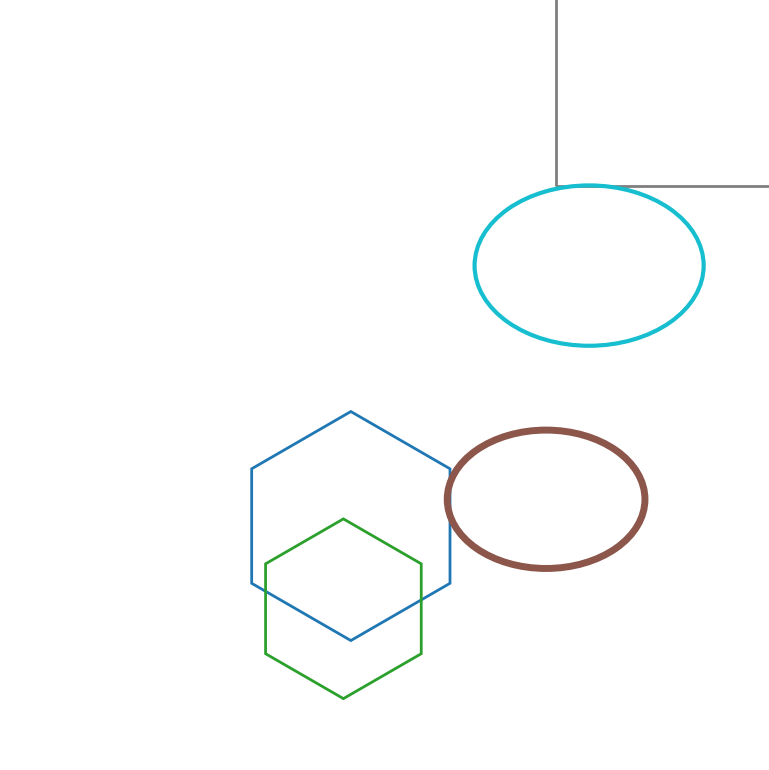[{"shape": "hexagon", "thickness": 1, "radius": 0.74, "center": [0.456, 0.317]}, {"shape": "hexagon", "thickness": 1, "radius": 0.58, "center": [0.446, 0.209]}, {"shape": "oval", "thickness": 2.5, "radius": 0.64, "center": [0.709, 0.352]}, {"shape": "square", "thickness": 1, "radius": 0.71, "center": [0.864, 0.9]}, {"shape": "oval", "thickness": 1.5, "radius": 0.74, "center": [0.765, 0.655]}]